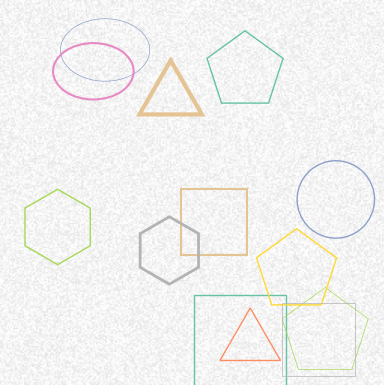[{"shape": "pentagon", "thickness": 1, "radius": 0.52, "center": [0.636, 0.816]}, {"shape": "square", "thickness": 1, "radius": 0.6, "center": [0.622, 0.115]}, {"shape": "triangle", "thickness": 1, "radius": 0.45, "center": [0.65, 0.109]}, {"shape": "oval", "thickness": 0.5, "radius": 0.58, "center": [0.273, 0.87]}, {"shape": "circle", "thickness": 1, "radius": 0.5, "center": [0.872, 0.482]}, {"shape": "oval", "thickness": 1.5, "radius": 0.52, "center": [0.243, 0.815]}, {"shape": "pentagon", "thickness": 0.5, "radius": 0.59, "center": [0.845, 0.135]}, {"shape": "hexagon", "thickness": 1, "radius": 0.49, "center": [0.15, 0.411]}, {"shape": "pentagon", "thickness": 1, "radius": 0.55, "center": [0.77, 0.297]}, {"shape": "square", "thickness": 1.5, "radius": 0.43, "center": [0.556, 0.423]}, {"shape": "triangle", "thickness": 3, "radius": 0.47, "center": [0.443, 0.75]}, {"shape": "square", "thickness": 0.5, "radius": 0.47, "center": [0.827, 0.117]}, {"shape": "hexagon", "thickness": 2, "radius": 0.44, "center": [0.44, 0.349]}]